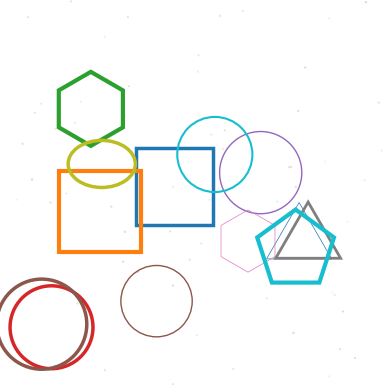[{"shape": "triangle", "thickness": 0.5, "radius": 0.49, "center": [0.777, 0.376]}, {"shape": "square", "thickness": 2.5, "radius": 0.5, "center": [0.453, 0.515]}, {"shape": "square", "thickness": 3, "radius": 0.53, "center": [0.259, 0.45]}, {"shape": "hexagon", "thickness": 3, "radius": 0.48, "center": [0.236, 0.717]}, {"shape": "circle", "thickness": 2.5, "radius": 0.54, "center": [0.134, 0.15]}, {"shape": "circle", "thickness": 1, "radius": 0.53, "center": [0.677, 0.552]}, {"shape": "circle", "thickness": 2.5, "radius": 0.59, "center": [0.108, 0.158]}, {"shape": "circle", "thickness": 1, "radius": 0.46, "center": [0.407, 0.218]}, {"shape": "hexagon", "thickness": 0.5, "radius": 0.4, "center": [0.644, 0.374]}, {"shape": "triangle", "thickness": 2, "radius": 0.49, "center": [0.8, 0.378]}, {"shape": "oval", "thickness": 2.5, "radius": 0.44, "center": [0.264, 0.574]}, {"shape": "pentagon", "thickness": 3, "radius": 0.52, "center": [0.768, 0.351]}, {"shape": "circle", "thickness": 1.5, "radius": 0.49, "center": [0.558, 0.599]}]